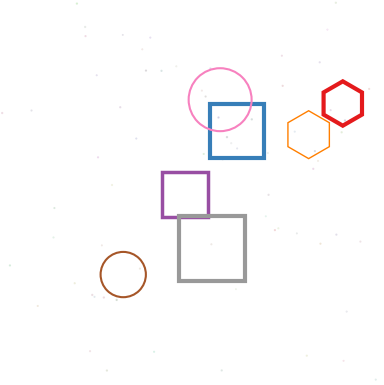[{"shape": "hexagon", "thickness": 3, "radius": 0.29, "center": [0.89, 0.731]}, {"shape": "square", "thickness": 3, "radius": 0.35, "center": [0.615, 0.661]}, {"shape": "square", "thickness": 2.5, "radius": 0.3, "center": [0.481, 0.495]}, {"shape": "hexagon", "thickness": 1, "radius": 0.31, "center": [0.802, 0.65]}, {"shape": "circle", "thickness": 1.5, "radius": 0.29, "center": [0.32, 0.287]}, {"shape": "circle", "thickness": 1.5, "radius": 0.41, "center": [0.572, 0.741]}, {"shape": "square", "thickness": 3, "radius": 0.43, "center": [0.552, 0.354]}]